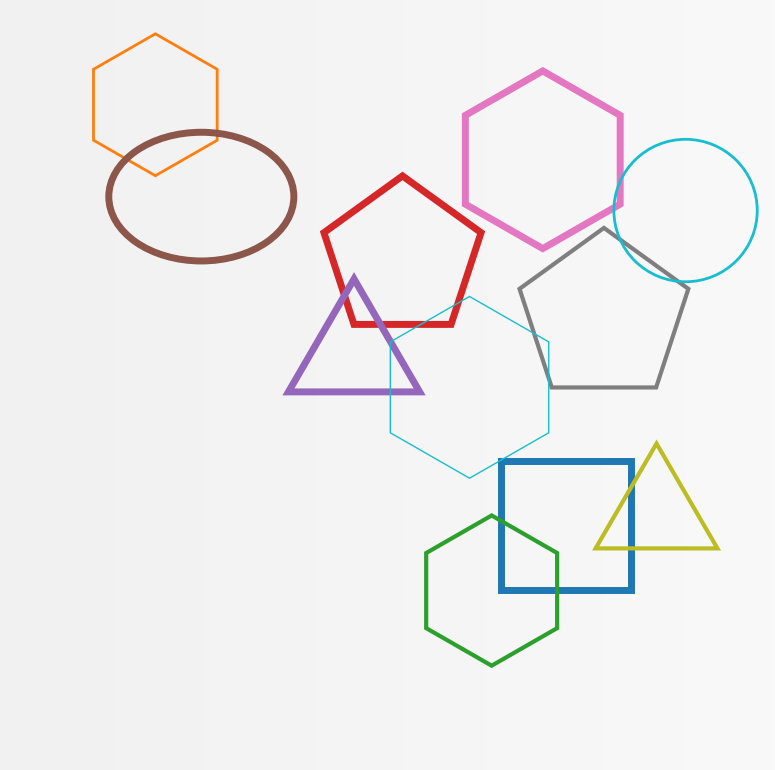[{"shape": "square", "thickness": 2.5, "radius": 0.42, "center": [0.73, 0.317]}, {"shape": "hexagon", "thickness": 1, "radius": 0.46, "center": [0.2, 0.864]}, {"shape": "hexagon", "thickness": 1.5, "radius": 0.49, "center": [0.634, 0.233]}, {"shape": "pentagon", "thickness": 2.5, "radius": 0.53, "center": [0.519, 0.665]}, {"shape": "triangle", "thickness": 2.5, "radius": 0.49, "center": [0.457, 0.54]}, {"shape": "oval", "thickness": 2.5, "radius": 0.6, "center": [0.26, 0.745]}, {"shape": "hexagon", "thickness": 2.5, "radius": 0.58, "center": [0.7, 0.793]}, {"shape": "pentagon", "thickness": 1.5, "radius": 0.57, "center": [0.779, 0.589]}, {"shape": "triangle", "thickness": 1.5, "radius": 0.45, "center": [0.847, 0.333]}, {"shape": "circle", "thickness": 1, "radius": 0.46, "center": [0.885, 0.727]}, {"shape": "hexagon", "thickness": 0.5, "radius": 0.59, "center": [0.606, 0.497]}]